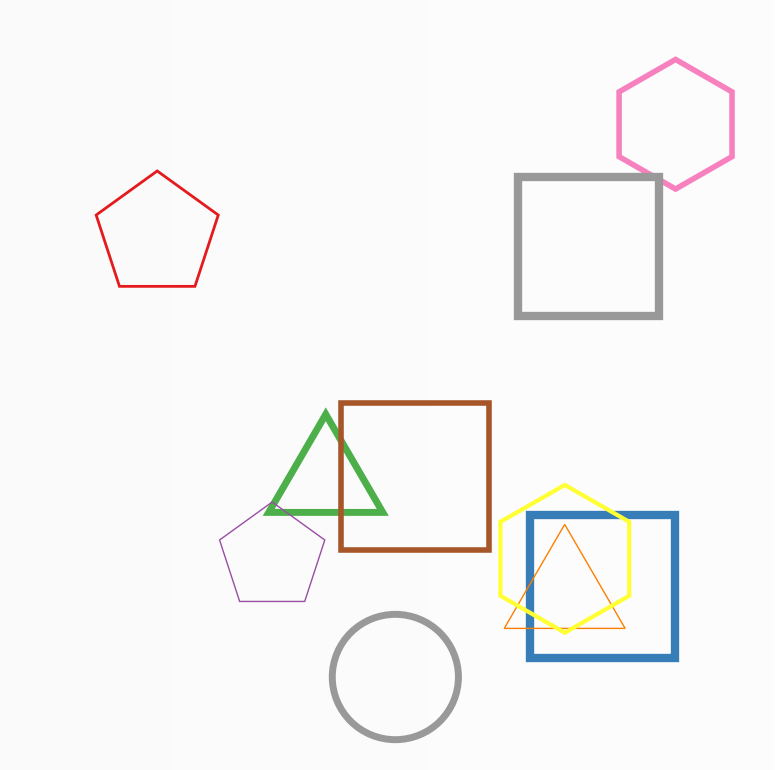[{"shape": "pentagon", "thickness": 1, "radius": 0.41, "center": [0.203, 0.695]}, {"shape": "square", "thickness": 3, "radius": 0.47, "center": [0.777, 0.238]}, {"shape": "triangle", "thickness": 2.5, "radius": 0.42, "center": [0.42, 0.377]}, {"shape": "pentagon", "thickness": 0.5, "radius": 0.36, "center": [0.351, 0.277]}, {"shape": "triangle", "thickness": 0.5, "radius": 0.45, "center": [0.729, 0.229]}, {"shape": "hexagon", "thickness": 1.5, "radius": 0.48, "center": [0.729, 0.274]}, {"shape": "square", "thickness": 2, "radius": 0.48, "center": [0.536, 0.381]}, {"shape": "hexagon", "thickness": 2, "radius": 0.42, "center": [0.872, 0.839]}, {"shape": "circle", "thickness": 2.5, "radius": 0.41, "center": [0.51, 0.121]}, {"shape": "square", "thickness": 3, "radius": 0.45, "center": [0.759, 0.68]}]